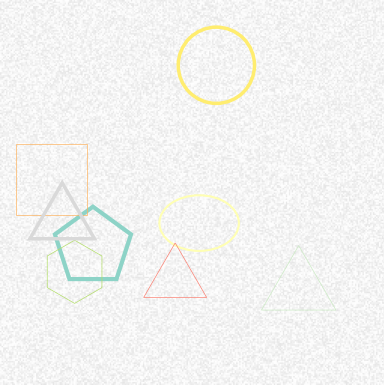[{"shape": "pentagon", "thickness": 3, "radius": 0.52, "center": [0.241, 0.359]}, {"shape": "oval", "thickness": 1.5, "radius": 0.52, "center": [0.517, 0.421]}, {"shape": "triangle", "thickness": 0.5, "radius": 0.47, "center": [0.455, 0.275]}, {"shape": "square", "thickness": 0.5, "radius": 0.46, "center": [0.133, 0.534]}, {"shape": "hexagon", "thickness": 0.5, "radius": 0.41, "center": [0.194, 0.294]}, {"shape": "triangle", "thickness": 2.5, "radius": 0.48, "center": [0.162, 0.428]}, {"shape": "triangle", "thickness": 0.5, "radius": 0.56, "center": [0.776, 0.25]}, {"shape": "circle", "thickness": 2.5, "radius": 0.5, "center": [0.562, 0.83]}]